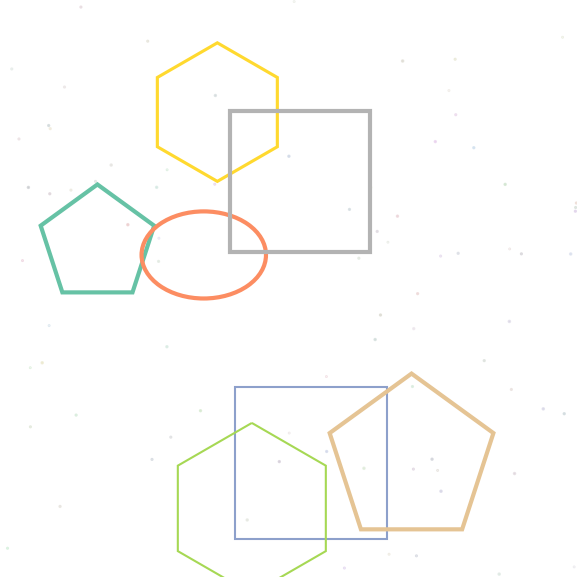[{"shape": "pentagon", "thickness": 2, "radius": 0.52, "center": [0.169, 0.576]}, {"shape": "oval", "thickness": 2, "radius": 0.54, "center": [0.353, 0.558]}, {"shape": "square", "thickness": 1, "radius": 0.66, "center": [0.539, 0.198]}, {"shape": "hexagon", "thickness": 1, "radius": 0.74, "center": [0.436, 0.119]}, {"shape": "hexagon", "thickness": 1.5, "radius": 0.6, "center": [0.376, 0.805]}, {"shape": "pentagon", "thickness": 2, "radius": 0.75, "center": [0.713, 0.203]}, {"shape": "square", "thickness": 2, "radius": 0.61, "center": [0.52, 0.685]}]